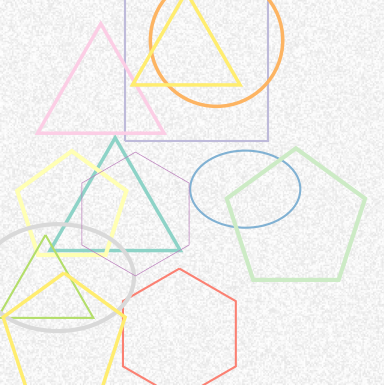[{"shape": "triangle", "thickness": 2.5, "radius": 0.98, "center": [0.299, 0.447]}, {"shape": "pentagon", "thickness": 3, "radius": 0.75, "center": [0.186, 0.458]}, {"shape": "square", "thickness": 1.5, "radius": 0.93, "center": [0.511, 0.82]}, {"shape": "hexagon", "thickness": 1.5, "radius": 0.85, "center": [0.466, 0.133]}, {"shape": "oval", "thickness": 1.5, "radius": 0.72, "center": [0.637, 0.509]}, {"shape": "circle", "thickness": 2.5, "radius": 0.86, "center": [0.562, 0.896]}, {"shape": "triangle", "thickness": 1.5, "radius": 0.72, "center": [0.118, 0.246]}, {"shape": "triangle", "thickness": 2.5, "radius": 0.95, "center": [0.262, 0.749]}, {"shape": "oval", "thickness": 3, "radius": 0.99, "center": [0.15, 0.279]}, {"shape": "hexagon", "thickness": 0.5, "radius": 0.8, "center": [0.352, 0.444]}, {"shape": "pentagon", "thickness": 3, "radius": 0.94, "center": [0.769, 0.426]}, {"shape": "triangle", "thickness": 2.5, "radius": 0.81, "center": [0.484, 0.86]}, {"shape": "pentagon", "thickness": 2.5, "radius": 0.83, "center": [0.167, 0.125]}]